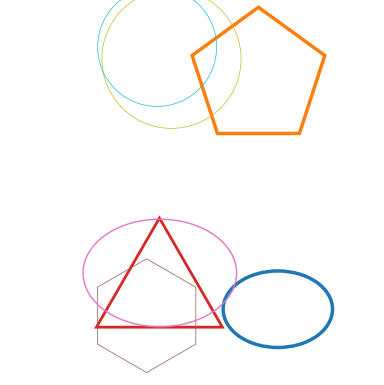[{"shape": "oval", "thickness": 2.5, "radius": 0.71, "center": [0.722, 0.197]}, {"shape": "pentagon", "thickness": 2.5, "radius": 0.91, "center": [0.671, 0.8]}, {"shape": "triangle", "thickness": 2, "radius": 0.94, "center": [0.414, 0.245]}, {"shape": "hexagon", "thickness": 0.5, "radius": 0.74, "center": [0.381, 0.18]}, {"shape": "oval", "thickness": 1, "radius": 1.0, "center": [0.415, 0.291]}, {"shape": "circle", "thickness": 0.5, "radius": 0.9, "center": [0.445, 0.847]}, {"shape": "circle", "thickness": 0.5, "radius": 0.77, "center": [0.408, 0.878]}]